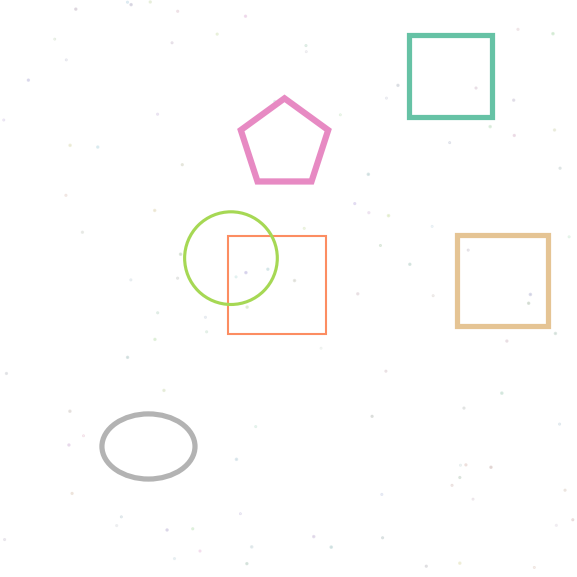[{"shape": "square", "thickness": 2.5, "radius": 0.36, "center": [0.78, 0.867]}, {"shape": "square", "thickness": 1, "radius": 0.42, "center": [0.48, 0.505]}, {"shape": "pentagon", "thickness": 3, "radius": 0.4, "center": [0.493, 0.749]}, {"shape": "circle", "thickness": 1.5, "radius": 0.4, "center": [0.4, 0.552]}, {"shape": "square", "thickness": 2.5, "radius": 0.39, "center": [0.871, 0.513]}, {"shape": "oval", "thickness": 2.5, "radius": 0.4, "center": [0.257, 0.226]}]